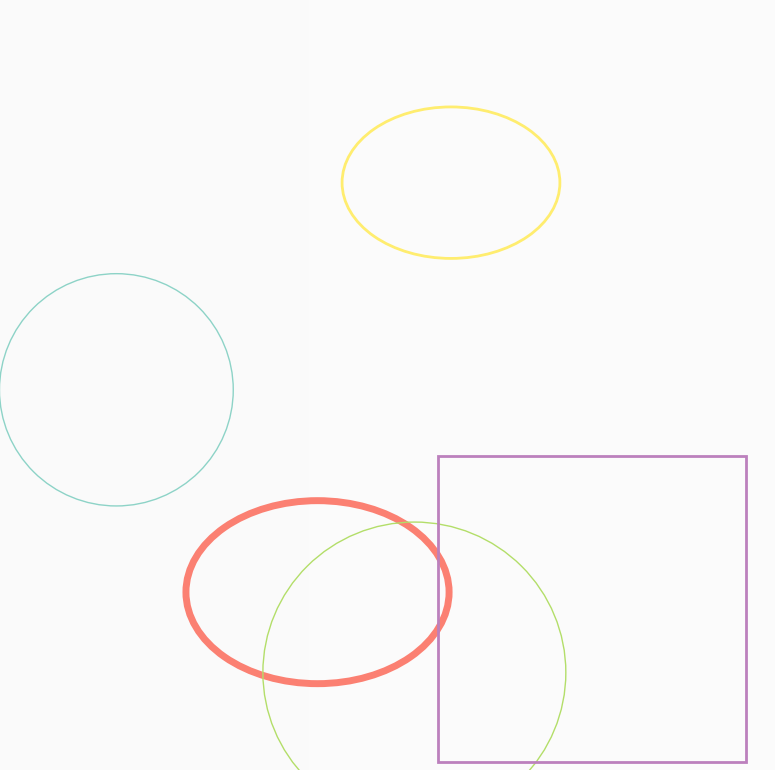[{"shape": "circle", "thickness": 0.5, "radius": 0.75, "center": [0.15, 0.494]}, {"shape": "oval", "thickness": 2.5, "radius": 0.85, "center": [0.41, 0.231]}, {"shape": "circle", "thickness": 0.5, "radius": 0.98, "center": [0.535, 0.127]}, {"shape": "square", "thickness": 1, "radius": 0.99, "center": [0.763, 0.208]}, {"shape": "oval", "thickness": 1, "radius": 0.7, "center": [0.582, 0.763]}]